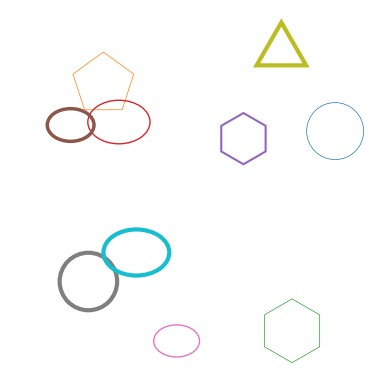[{"shape": "circle", "thickness": 0.5, "radius": 0.37, "center": [0.871, 0.659]}, {"shape": "pentagon", "thickness": 0.5, "radius": 0.41, "center": [0.268, 0.782]}, {"shape": "hexagon", "thickness": 0.5, "radius": 0.41, "center": [0.759, 0.141]}, {"shape": "oval", "thickness": 1, "radius": 0.4, "center": [0.309, 0.683]}, {"shape": "hexagon", "thickness": 1.5, "radius": 0.33, "center": [0.632, 0.64]}, {"shape": "oval", "thickness": 2.5, "radius": 0.3, "center": [0.183, 0.675]}, {"shape": "oval", "thickness": 1, "radius": 0.3, "center": [0.459, 0.115]}, {"shape": "circle", "thickness": 3, "radius": 0.37, "center": [0.23, 0.269]}, {"shape": "triangle", "thickness": 3, "radius": 0.37, "center": [0.731, 0.867]}, {"shape": "oval", "thickness": 3, "radius": 0.43, "center": [0.354, 0.344]}]